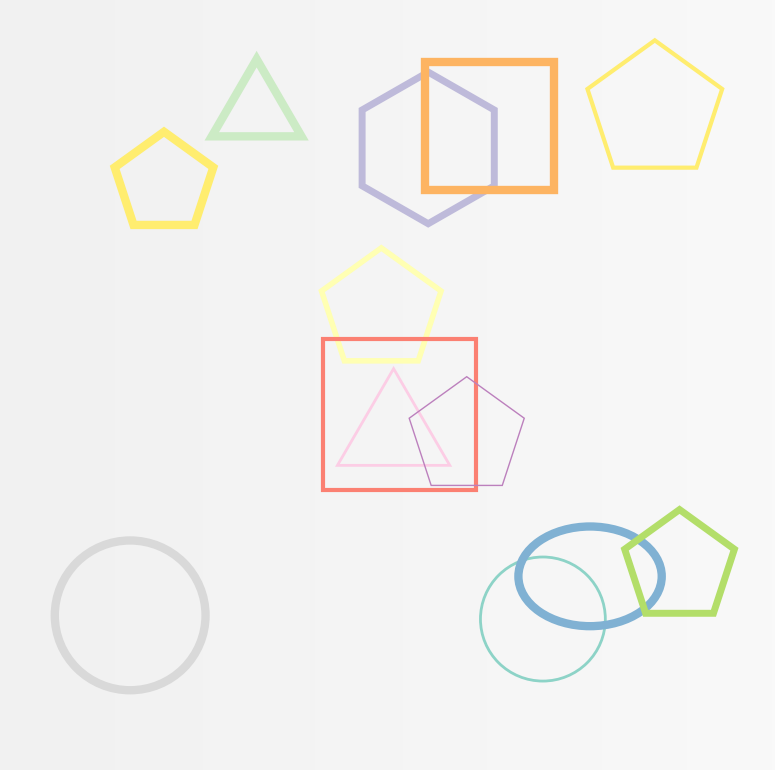[{"shape": "circle", "thickness": 1, "radius": 0.4, "center": [0.701, 0.196]}, {"shape": "pentagon", "thickness": 2, "radius": 0.41, "center": [0.492, 0.597]}, {"shape": "hexagon", "thickness": 2.5, "radius": 0.49, "center": [0.553, 0.808]}, {"shape": "square", "thickness": 1.5, "radius": 0.49, "center": [0.515, 0.462]}, {"shape": "oval", "thickness": 3, "radius": 0.46, "center": [0.761, 0.252]}, {"shape": "square", "thickness": 3, "radius": 0.42, "center": [0.632, 0.837]}, {"shape": "pentagon", "thickness": 2.5, "radius": 0.37, "center": [0.877, 0.264]}, {"shape": "triangle", "thickness": 1, "radius": 0.42, "center": [0.508, 0.437]}, {"shape": "circle", "thickness": 3, "radius": 0.49, "center": [0.168, 0.201]}, {"shape": "pentagon", "thickness": 0.5, "radius": 0.39, "center": [0.602, 0.433]}, {"shape": "triangle", "thickness": 3, "radius": 0.33, "center": [0.331, 0.856]}, {"shape": "pentagon", "thickness": 1.5, "radius": 0.46, "center": [0.845, 0.856]}, {"shape": "pentagon", "thickness": 3, "radius": 0.33, "center": [0.212, 0.762]}]